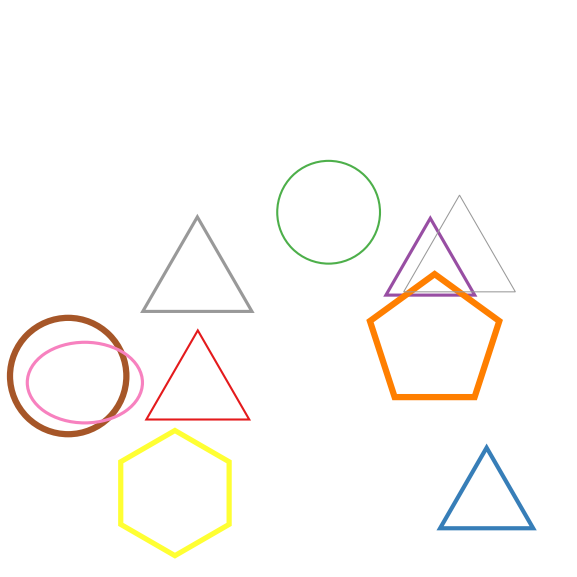[{"shape": "triangle", "thickness": 1, "radius": 0.51, "center": [0.343, 0.324]}, {"shape": "triangle", "thickness": 2, "radius": 0.47, "center": [0.843, 0.131]}, {"shape": "circle", "thickness": 1, "radius": 0.44, "center": [0.569, 0.632]}, {"shape": "triangle", "thickness": 1.5, "radius": 0.44, "center": [0.745, 0.532]}, {"shape": "pentagon", "thickness": 3, "radius": 0.59, "center": [0.753, 0.407]}, {"shape": "hexagon", "thickness": 2.5, "radius": 0.54, "center": [0.303, 0.145]}, {"shape": "circle", "thickness": 3, "radius": 0.5, "center": [0.118, 0.348]}, {"shape": "oval", "thickness": 1.5, "radius": 0.5, "center": [0.147, 0.337]}, {"shape": "triangle", "thickness": 0.5, "radius": 0.56, "center": [0.796, 0.55]}, {"shape": "triangle", "thickness": 1.5, "radius": 0.55, "center": [0.342, 0.514]}]